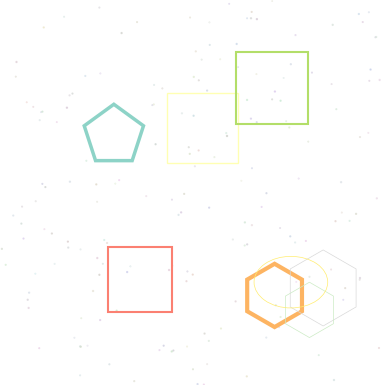[{"shape": "pentagon", "thickness": 2.5, "radius": 0.4, "center": [0.296, 0.648]}, {"shape": "square", "thickness": 1, "radius": 0.46, "center": [0.526, 0.667]}, {"shape": "square", "thickness": 1.5, "radius": 0.42, "center": [0.363, 0.274]}, {"shape": "hexagon", "thickness": 3, "radius": 0.41, "center": [0.713, 0.233]}, {"shape": "square", "thickness": 1.5, "radius": 0.47, "center": [0.707, 0.772]}, {"shape": "hexagon", "thickness": 0.5, "radius": 0.49, "center": [0.839, 0.252]}, {"shape": "hexagon", "thickness": 0.5, "radius": 0.36, "center": [0.804, 0.195]}, {"shape": "oval", "thickness": 0.5, "radius": 0.48, "center": [0.756, 0.267]}]